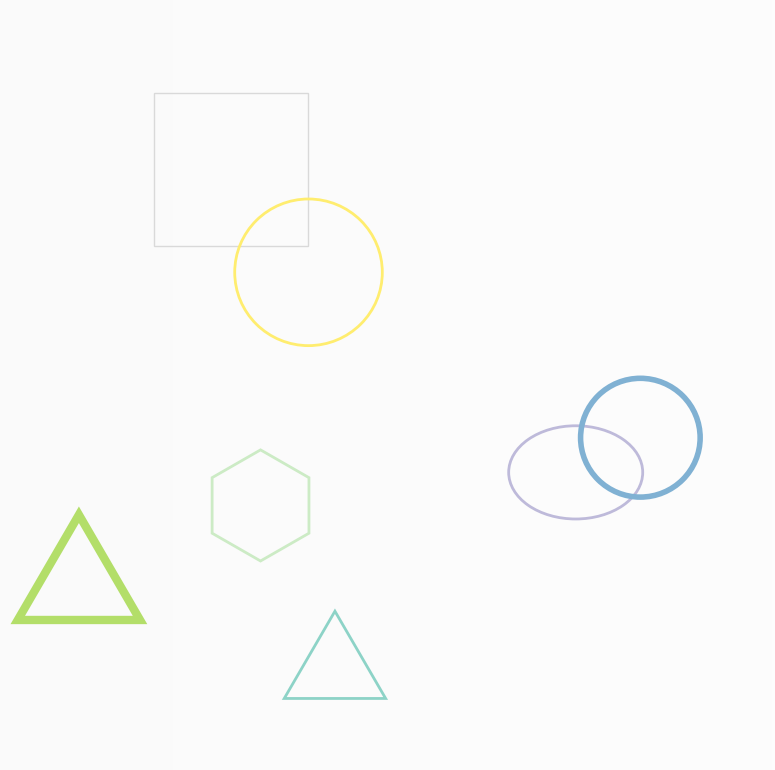[{"shape": "triangle", "thickness": 1, "radius": 0.38, "center": [0.432, 0.131]}, {"shape": "oval", "thickness": 1, "radius": 0.43, "center": [0.743, 0.387]}, {"shape": "circle", "thickness": 2, "radius": 0.39, "center": [0.826, 0.432]}, {"shape": "triangle", "thickness": 3, "radius": 0.46, "center": [0.102, 0.24]}, {"shape": "square", "thickness": 0.5, "radius": 0.5, "center": [0.298, 0.78]}, {"shape": "hexagon", "thickness": 1, "radius": 0.36, "center": [0.336, 0.344]}, {"shape": "circle", "thickness": 1, "radius": 0.48, "center": [0.398, 0.646]}]